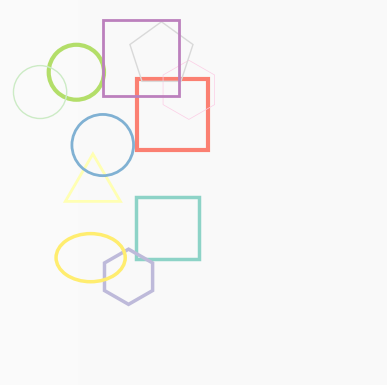[{"shape": "square", "thickness": 2.5, "radius": 0.4, "center": [0.433, 0.408]}, {"shape": "triangle", "thickness": 2, "radius": 0.41, "center": [0.24, 0.518]}, {"shape": "hexagon", "thickness": 2.5, "radius": 0.36, "center": [0.332, 0.281]}, {"shape": "square", "thickness": 3, "radius": 0.46, "center": [0.444, 0.702]}, {"shape": "circle", "thickness": 2, "radius": 0.4, "center": [0.265, 0.623]}, {"shape": "circle", "thickness": 3, "radius": 0.36, "center": [0.197, 0.812]}, {"shape": "hexagon", "thickness": 0.5, "radius": 0.38, "center": [0.487, 0.767]}, {"shape": "pentagon", "thickness": 1, "radius": 0.43, "center": [0.417, 0.858]}, {"shape": "square", "thickness": 2, "radius": 0.49, "center": [0.364, 0.849]}, {"shape": "circle", "thickness": 1, "radius": 0.34, "center": [0.103, 0.761]}, {"shape": "oval", "thickness": 2.5, "radius": 0.45, "center": [0.234, 0.331]}]